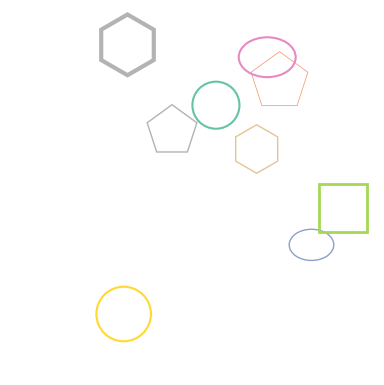[{"shape": "circle", "thickness": 1.5, "radius": 0.31, "center": [0.561, 0.727]}, {"shape": "pentagon", "thickness": 0.5, "radius": 0.39, "center": [0.726, 0.788]}, {"shape": "oval", "thickness": 1, "radius": 0.29, "center": [0.809, 0.364]}, {"shape": "oval", "thickness": 1.5, "radius": 0.37, "center": [0.694, 0.851]}, {"shape": "square", "thickness": 2, "radius": 0.31, "center": [0.891, 0.46]}, {"shape": "circle", "thickness": 1.5, "radius": 0.35, "center": [0.321, 0.184]}, {"shape": "hexagon", "thickness": 1, "radius": 0.31, "center": [0.667, 0.613]}, {"shape": "hexagon", "thickness": 3, "radius": 0.39, "center": [0.331, 0.884]}, {"shape": "pentagon", "thickness": 1, "radius": 0.34, "center": [0.447, 0.66]}]